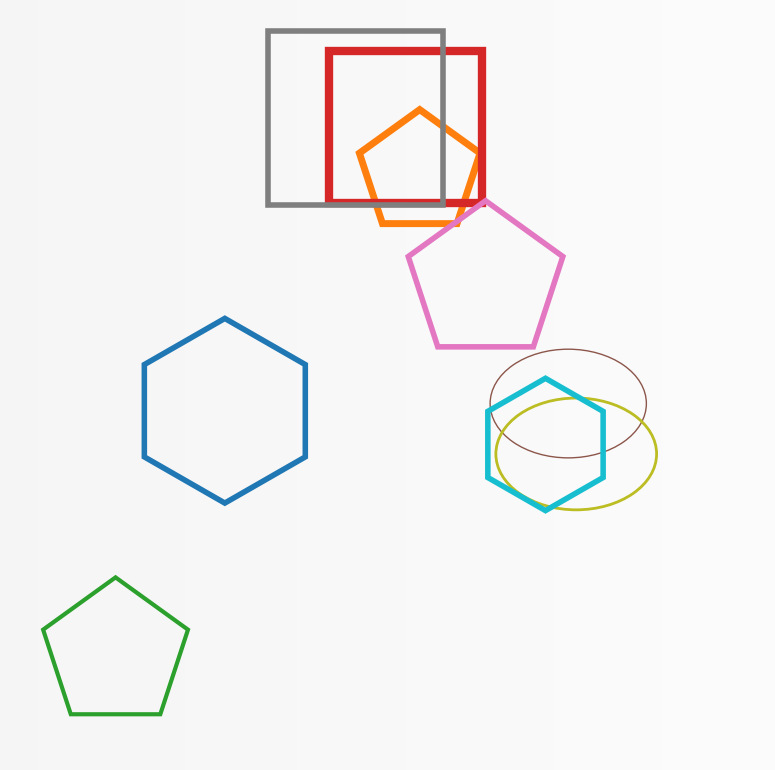[{"shape": "hexagon", "thickness": 2, "radius": 0.6, "center": [0.29, 0.467]}, {"shape": "pentagon", "thickness": 2.5, "radius": 0.41, "center": [0.542, 0.776]}, {"shape": "pentagon", "thickness": 1.5, "radius": 0.49, "center": [0.149, 0.152]}, {"shape": "square", "thickness": 3, "radius": 0.49, "center": [0.523, 0.835]}, {"shape": "oval", "thickness": 0.5, "radius": 0.5, "center": [0.733, 0.476]}, {"shape": "pentagon", "thickness": 2, "radius": 0.52, "center": [0.627, 0.634]}, {"shape": "square", "thickness": 2, "radius": 0.57, "center": [0.458, 0.846]}, {"shape": "oval", "thickness": 1, "radius": 0.52, "center": [0.744, 0.41]}, {"shape": "hexagon", "thickness": 2, "radius": 0.43, "center": [0.704, 0.423]}]